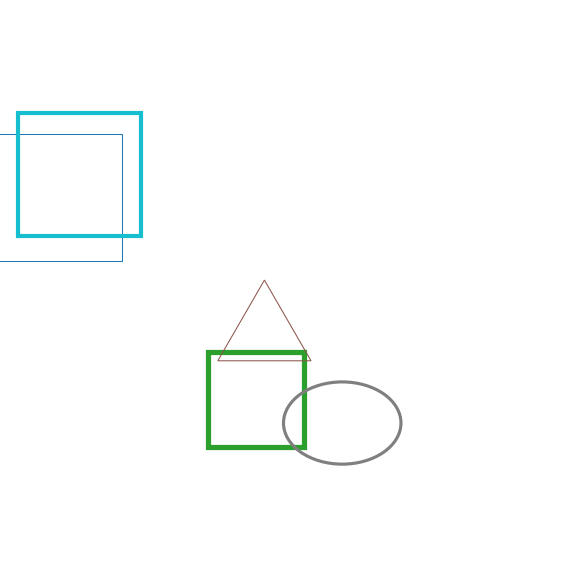[{"shape": "square", "thickness": 0.5, "radius": 0.55, "center": [0.101, 0.658]}, {"shape": "square", "thickness": 2.5, "radius": 0.41, "center": [0.443, 0.307]}, {"shape": "triangle", "thickness": 0.5, "radius": 0.47, "center": [0.458, 0.421]}, {"shape": "oval", "thickness": 1.5, "radius": 0.51, "center": [0.593, 0.267]}, {"shape": "square", "thickness": 2, "radius": 0.53, "center": [0.138, 0.697]}]